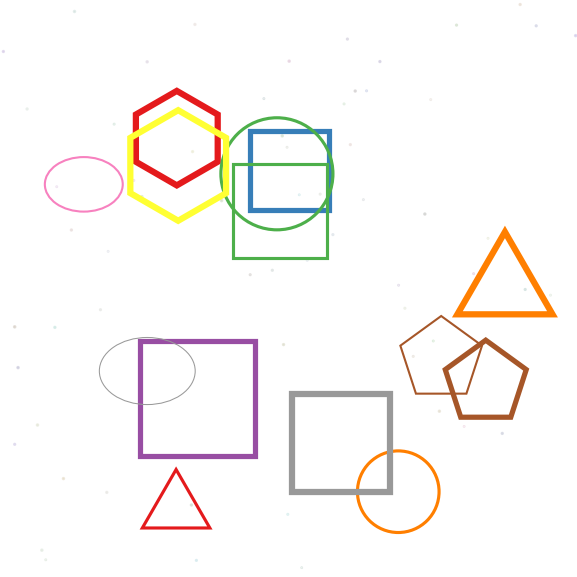[{"shape": "triangle", "thickness": 1.5, "radius": 0.34, "center": [0.305, 0.119]}, {"shape": "hexagon", "thickness": 3, "radius": 0.41, "center": [0.306, 0.76]}, {"shape": "square", "thickness": 2.5, "radius": 0.34, "center": [0.501, 0.704]}, {"shape": "circle", "thickness": 1.5, "radius": 0.49, "center": [0.479, 0.698]}, {"shape": "square", "thickness": 1.5, "radius": 0.41, "center": [0.485, 0.634]}, {"shape": "square", "thickness": 2.5, "radius": 0.5, "center": [0.342, 0.31]}, {"shape": "triangle", "thickness": 3, "radius": 0.48, "center": [0.874, 0.502]}, {"shape": "circle", "thickness": 1.5, "radius": 0.35, "center": [0.69, 0.148]}, {"shape": "hexagon", "thickness": 3, "radius": 0.48, "center": [0.309, 0.713]}, {"shape": "pentagon", "thickness": 1, "radius": 0.37, "center": [0.764, 0.378]}, {"shape": "pentagon", "thickness": 2.5, "radius": 0.37, "center": [0.841, 0.336]}, {"shape": "oval", "thickness": 1, "radius": 0.34, "center": [0.145, 0.68]}, {"shape": "square", "thickness": 3, "radius": 0.43, "center": [0.59, 0.232]}, {"shape": "oval", "thickness": 0.5, "radius": 0.41, "center": [0.255, 0.357]}]